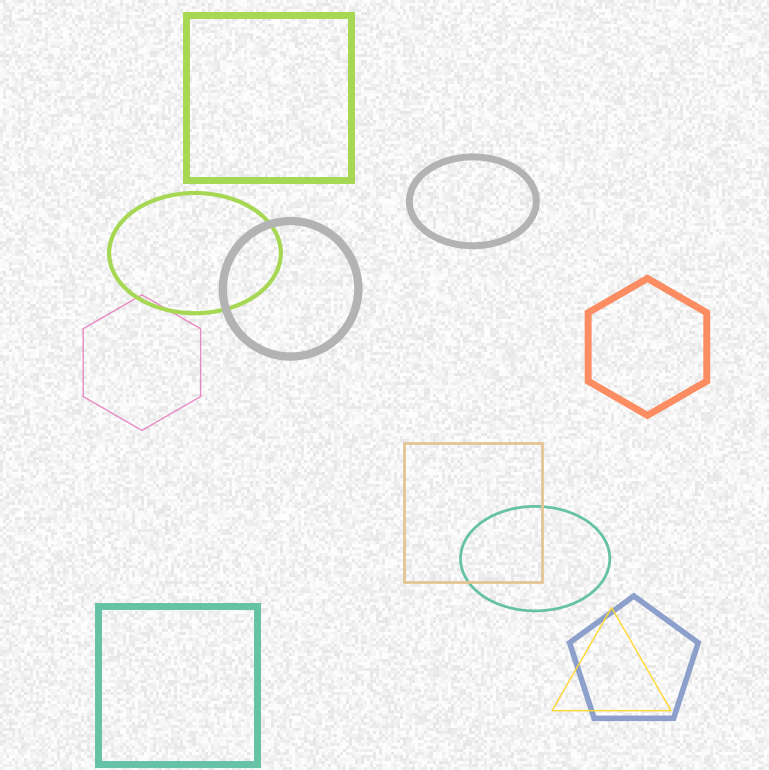[{"shape": "oval", "thickness": 1, "radius": 0.48, "center": [0.695, 0.274]}, {"shape": "square", "thickness": 2.5, "radius": 0.52, "center": [0.231, 0.111]}, {"shape": "hexagon", "thickness": 2.5, "radius": 0.44, "center": [0.841, 0.549]}, {"shape": "pentagon", "thickness": 2, "radius": 0.44, "center": [0.823, 0.138]}, {"shape": "hexagon", "thickness": 0.5, "radius": 0.44, "center": [0.184, 0.529]}, {"shape": "square", "thickness": 2.5, "radius": 0.54, "center": [0.349, 0.873]}, {"shape": "oval", "thickness": 1.5, "radius": 0.56, "center": [0.253, 0.671]}, {"shape": "triangle", "thickness": 0.5, "radius": 0.45, "center": [0.794, 0.122]}, {"shape": "square", "thickness": 1, "radius": 0.45, "center": [0.614, 0.334]}, {"shape": "oval", "thickness": 2.5, "radius": 0.41, "center": [0.614, 0.739]}, {"shape": "circle", "thickness": 3, "radius": 0.44, "center": [0.377, 0.625]}]